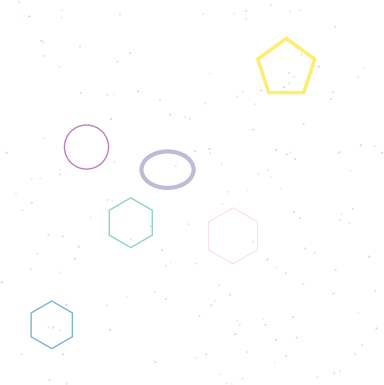[{"shape": "hexagon", "thickness": 1, "radius": 0.32, "center": [0.34, 0.422]}, {"shape": "oval", "thickness": 3, "radius": 0.34, "center": [0.435, 0.559]}, {"shape": "hexagon", "thickness": 1, "radius": 0.31, "center": [0.134, 0.156]}, {"shape": "hexagon", "thickness": 0.5, "radius": 0.37, "center": [0.605, 0.387]}, {"shape": "circle", "thickness": 1, "radius": 0.29, "center": [0.225, 0.618]}, {"shape": "pentagon", "thickness": 2.5, "radius": 0.39, "center": [0.744, 0.822]}]